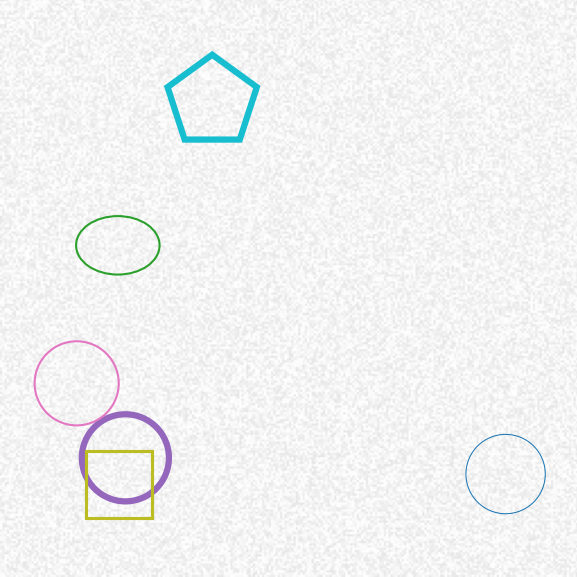[{"shape": "circle", "thickness": 0.5, "radius": 0.34, "center": [0.876, 0.178]}, {"shape": "oval", "thickness": 1, "radius": 0.36, "center": [0.204, 0.574]}, {"shape": "circle", "thickness": 3, "radius": 0.38, "center": [0.217, 0.206]}, {"shape": "circle", "thickness": 1, "radius": 0.36, "center": [0.133, 0.335]}, {"shape": "square", "thickness": 1.5, "radius": 0.29, "center": [0.206, 0.161]}, {"shape": "pentagon", "thickness": 3, "radius": 0.41, "center": [0.367, 0.823]}]